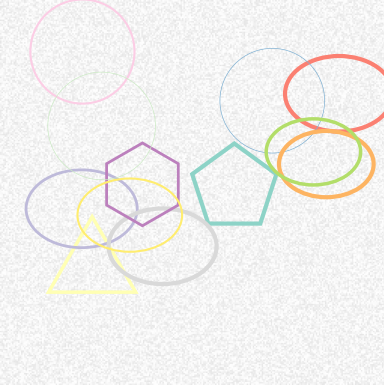[{"shape": "pentagon", "thickness": 3, "radius": 0.57, "center": [0.609, 0.512]}, {"shape": "triangle", "thickness": 2.5, "radius": 0.65, "center": [0.239, 0.306]}, {"shape": "oval", "thickness": 2, "radius": 0.72, "center": [0.212, 0.458]}, {"shape": "oval", "thickness": 3, "radius": 0.7, "center": [0.88, 0.756]}, {"shape": "circle", "thickness": 0.5, "radius": 0.68, "center": [0.707, 0.738]}, {"shape": "oval", "thickness": 3, "radius": 0.61, "center": [0.848, 0.574]}, {"shape": "oval", "thickness": 2.5, "radius": 0.61, "center": [0.814, 0.605]}, {"shape": "circle", "thickness": 1.5, "radius": 0.68, "center": [0.214, 0.866]}, {"shape": "oval", "thickness": 3, "radius": 0.7, "center": [0.422, 0.36]}, {"shape": "hexagon", "thickness": 2, "radius": 0.54, "center": [0.37, 0.521]}, {"shape": "circle", "thickness": 0.5, "radius": 0.7, "center": [0.264, 0.673]}, {"shape": "oval", "thickness": 1.5, "radius": 0.68, "center": [0.337, 0.441]}]